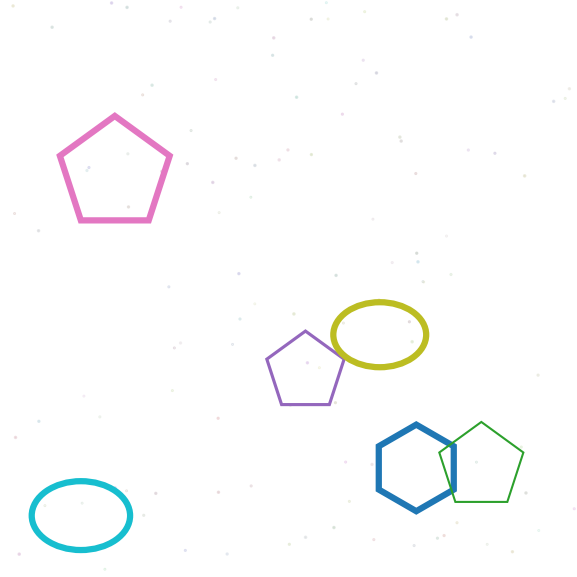[{"shape": "hexagon", "thickness": 3, "radius": 0.37, "center": [0.721, 0.189]}, {"shape": "pentagon", "thickness": 1, "radius": 0.38, "center": [0.833, 0.192]}, {"shape": "pentagon", "thickness": 1.5, "radius": 0.35, "center": [0.529, 0.355]}, {"shape": "pentagon", "thickness": 3, "radius": 0.5, "center": [0.199, 0.698]}, {"shape": "oval", "thickness": 3, "radius": 0.4, "center": [0.658, 0.42]}, {"shape": "oval", "thickness": 3, "radius": 0.43, "center": [0.14, 0.106]}]